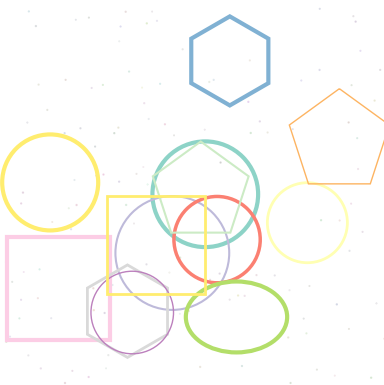[{"shape": "circle", "thickness": 3, "radius": 0.69, "center": [0.533, 0.495]}, {"shape": "circle", "thickness": 2, "radius": 0.52, "center": [0.798, 0.422]}, {"shape": "circle", "thickness": 1.5, "radius": 0.74, "center": [0.448, 0.343]}, {"shape": "circle", "thickness": 2.5, "radius": 0.56, "center": [0.564, 0.378]}, {"shape": "hexagon", "thickness": 3, "radius": 0.58, "center": [0.597, 0.842]}, {"shape": "pentagon", "thickness": 1, "radius": 0.68, "center": [0.881, 0.633]}, {"shape": "oval", "thickness": 3, "radius": 0.66, "center": [0.614, 0.177]}, {"shape": "square", "thickness": 3, "radius": 0.67, "center": [0.152, 0.251]}, {"shape": "hexagon", "thickness": 2, "radius": 0.6, "center": [0.331, 0.192]}, {"shape": "circle", "thickness": 1, "radius": 0.54, "center": [0.343, 0.188]}, {"shape": "pentagon", "thickness": 1.5, "radius": 0.65, "center": [0.521, 0.502]}, {"shape": "circle", "thickness": 3, "radius": 0.62, "center": [0.13, 0.526]}, {"shape": "square", "thickness": 2, "radius": 0.64, "center": [0.404, 0.364]}]